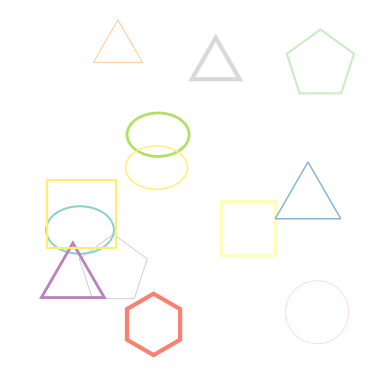[{"shape": "oval", "thickness": 1.5, "radius": 0.44, "center": [0.208, 0.403]}, {"shape": "square", "thickness": 2, "radius": 0.35, "center": [0.644, 0.407]}, {"shape": "pentagon", "thickness": 0.5, "radius": 0.46, "center": [0.294, 0.299]}, {"shape": "hexagon", "thickness": 3, "radius": 0.4, "center": [0.399, 0.157]}, {"shape": "triangle", "thickness": 1, "radius": 0.49, "center": [0.8, 0.481]}, {"shape": "triangle", "thickness": 0.5, "radius": 0.37, "center": [0.306, 0.875]}, {"shape": "oval", "thickness": 2, "radius": 0.4, "center": [0.411, 0.65]}, {"shape": "circle", "thickness": 0.5, "radius": 0.41, "center": [0.824, 0.189]}, {"shape": "triangle", "thickness": 3, "radius": 0.36, "center": [0.56, 0.83]}, {"shape": "triangle", "thickness": 2, "radius": 0.47, "center": [0.189, 0.274]}, {"shape": "pentagon", "thickness": 1.5, "radius": 0.46, "center": [0.832, 0.832]}, {"shape": "oval", "thickness": 1, "radius": 0.4, "center": [0.406, 0.565]}, {"shape": "square", "thickness": 1.5, "radius": 0.44, "center": [0.212, 0.444]}]